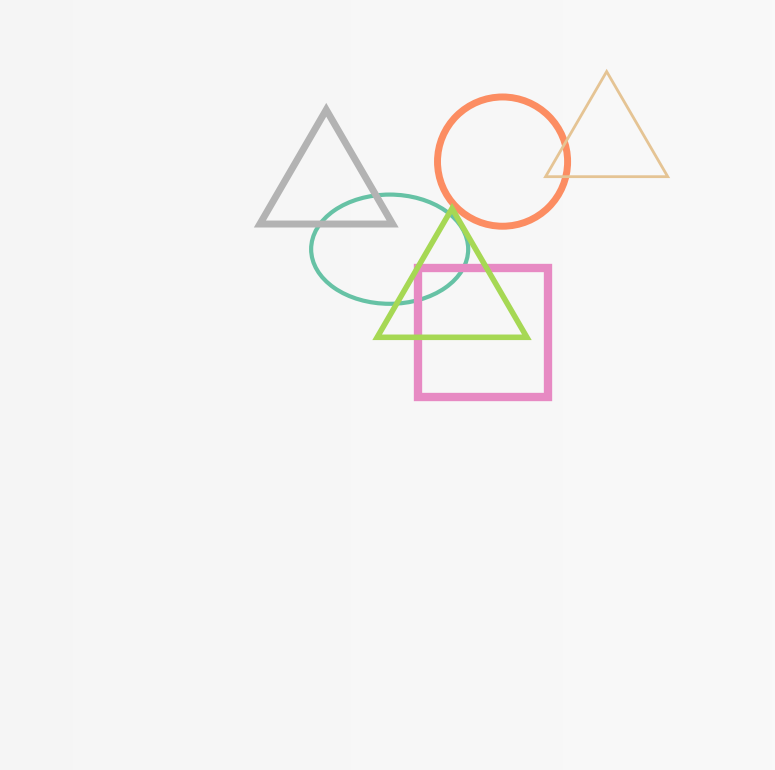[{"shape": "oval", "thickness": 1.5, "radius": 0.51, "center": [0.503, 0.676]}, {"shape": "circle", "thickness": 2.5, "radius": 0.42, "center": [0.648, 0.79]}, {"shape": "square", "thickness": 3, "radius": 0.42, "center": [0.623, 0.569]}, {"shape": "triangle", "thickness": 2, "radius": 0.56, "center": [0.583, 0.618]}, {"shape": "triangle", "thickness": 1, "radius": 0.46, "center": [0.783, 0.816]}, {"shape": "triangle", "thickness": 2.5, "radius": 0.49, "center": [0.421, 0.759]}]